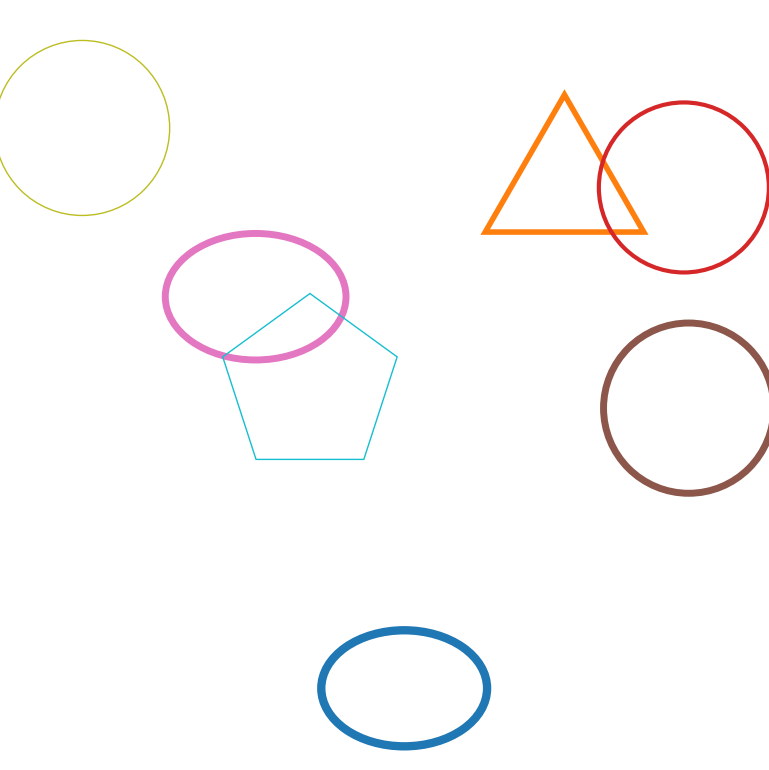[{"shape": "oval", "thickness": 3, "radius": 0.54, "center": [0.525, 0.106]}, {"shape": "triangle", "thickness": 2, "radius": 0.59, "center": [0.733, 0.758]}, {"shape": "circle", "thickness": 1.5, "radius": 0.55, "center": [0.888, 0.757]}, {"shape": "circle", "thickness": 2.5, "radius": 0.55, "center": [0.894, 0.47]}, {"shape": "oval", "thickness": 2.5, "radius": 0.59, "center": [0.332, 0.615]}, {"shape": "circle", "thickness": 0.5, "radius": 0.57, "center": [0.107, 0.834]}, {"shape": "pentagon", "thickness": 0.5, "radius": 0.6, "center": [0.403, 0.5]}]